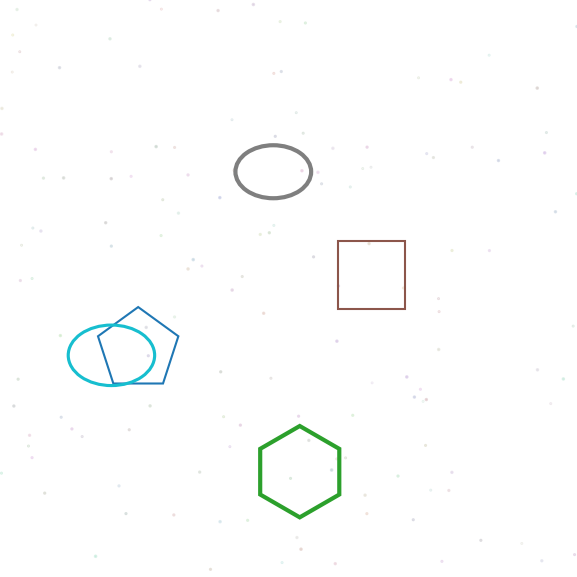[{"shape": "pentagon", "thickness": 1, "radius": 0.37, "center": [0.239, 0.394]}, {"shape": "hexagon", "thickness": 2, "radius": 0.4, "center": [0.519, 0.182]}, {"shape": "square", "thickness": 1, "radius": 0.29, "center": [0.643, 0.523]}, {"shape": "oval", "thickness": 2, "radius": 0.33, "center": [0.473, 0.702]}, {"shape": "oval", "thickness": 1.5, "radius": 0.37, "center": [0.193, 0.384]}]